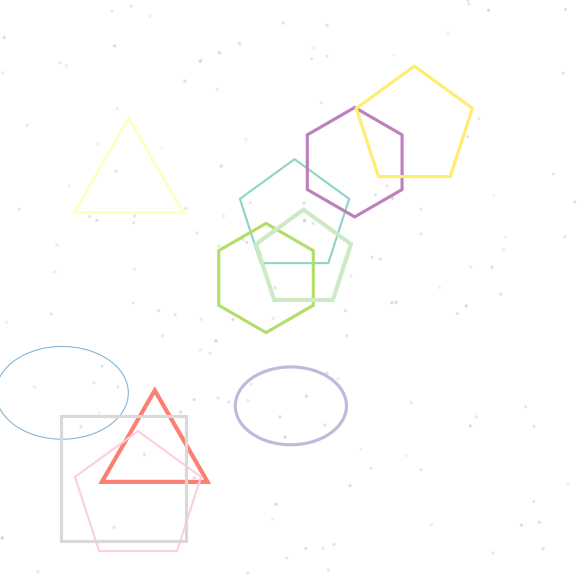[{"shape": "pentagon", "thickness": 1, "radius": 0.5, "center": [0.51, 0.624]}, {"shape": "triangle", "thickness": 1, "radius": 0.55, "center": [0.223, 0.686]}, {"shape": "oval", "thickness": 1.5, "radius": 0.48, "center": [0.504, 0.296]}, {"shape": "triangle", "thickness": 2, "radius": 0.53, "center": [0.268, 0.218]}, {"shape": "oval", "thickness": 0.5, "radius": 0.57, "center": [0.108, 0.319]}, {"shape": "hexagon", "thickness": 1.5, "radius": 0.47, "center": [0.461, 0.518]}, {"shape": "pentagon", "thickness": 1, "radius": 0.57, "center": [0.239, 0.138]}, {"shape": "square", "thickness": 1.5, "radius": 0.54, "center": [0.213, 0.17]}, {"shape": "hexagon", "thickness": 1.5, "radius": 0.47, "center": [0.614, 0.718]}, {"shape": "pentagon", "thickness": 2, "radius": 0.43, "center": [0.526, 0.55]}, {"shape": "pentagon", "thickness": 1.5, "radius": 0.53, "center": [0.717, 0.779]}]